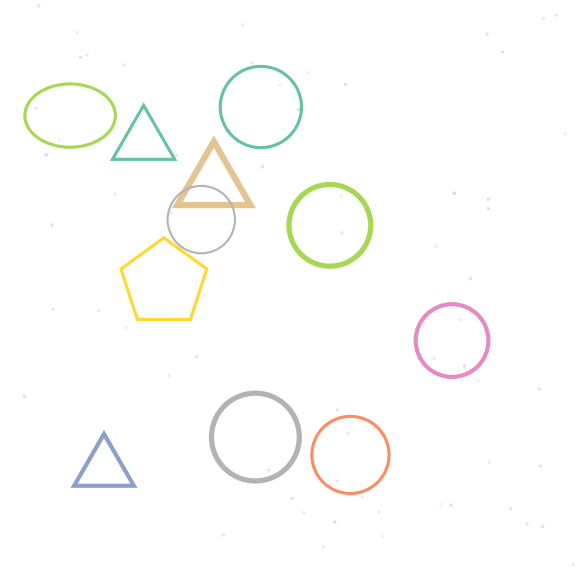[{"shape": "triangle", "thickness": 1.5, "radius": 0.31, "center": [0.249, 0.754]}, {"shape": "circle", "thickness": 1.5, "radius": 0.35, "center": [0.452, 0.814]}, {"shape": "circle", "thickness": 1.5, "radius": 0.33, "center": [0.607, 0.211]}, {"shape": "triangle", "thickness": 2, "radius": 0.3, "center": [0.18, 0.188]}, {"shape": "circle", "thickness": 2, "radius": 0.32, "center": [0.783, 0.409]}, {"shape": "oval", "thickness": 1.5, "radius": 0.39, "center": [0.121, 0.799]}, {"shape": "circle", "thickness": 2.5, "radius": 0.35, "center": [0.571, 0.609]}, {"shape": "pentagon", "thickness": 1.5, "radius": 0.39, "center": [0.284, 0.509]}, {"shape": "triangle", "thickness": 3, "radius": 0.37, "center": [0.37, 0.681]}, {"shape": "circle", "thickness": 2.5, "radius": 0.38, "center": [0.442, 0.242]}, {"shape": "circle", "thickness": 1, "radius": 0.29, "center": [0.349, 0.619]}]